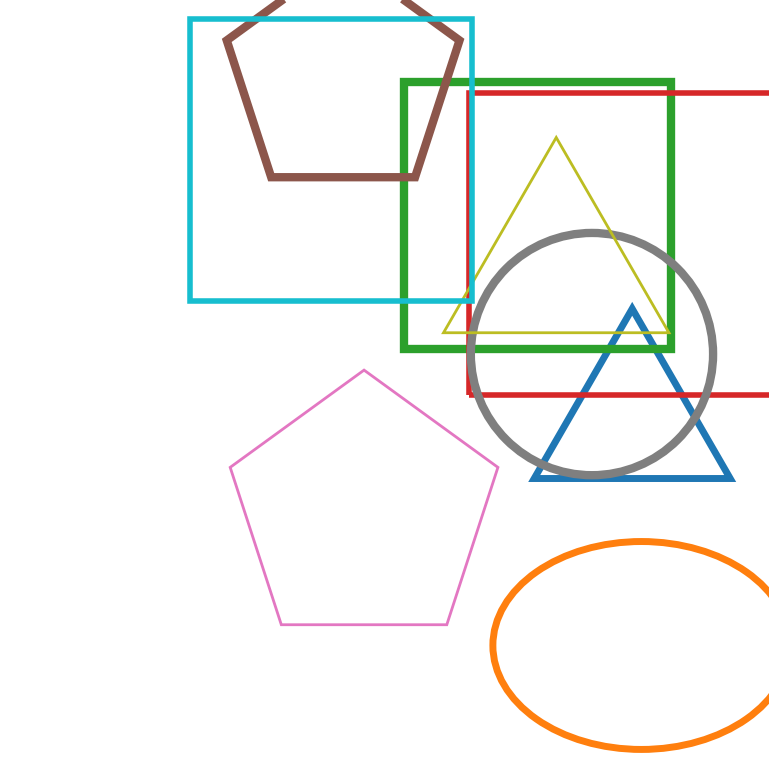[{"shape": "triangle", "thickness": 2.5, "radius": 0.73, "center": [0.821, 0.452]}, {"shape": "oval", "thickness": 2.5, "radius": 0.96, "center": [0.833, 0.162]}, {"shape": "square", "thickness": 3, "radius": 0.87, "center": [0.698, 0.72]}, {"shape": "square", "thickness": 2, "radius": 0.98, "center": [0.806, 0.683]}, {"shape": "pentagon", "thickness": 3, "radius": 0.79, "center": [0.446, 0.898]}, {"shape": "pentagon", "thickness": 1, "radius": 0.91, "center": [0.473, 0.337]}, {"shape": "circle", "thickness": 3, "radius": 0.79, "center": [0.769, 0.54]}, {"shape": "triangle", "thickness": 1, "radius": 0.85, "center": [0.722, 0.652]}, {"shape": "square", "thickness": 2, "radius": 0.92, "center": [0.43, 0.793]}]